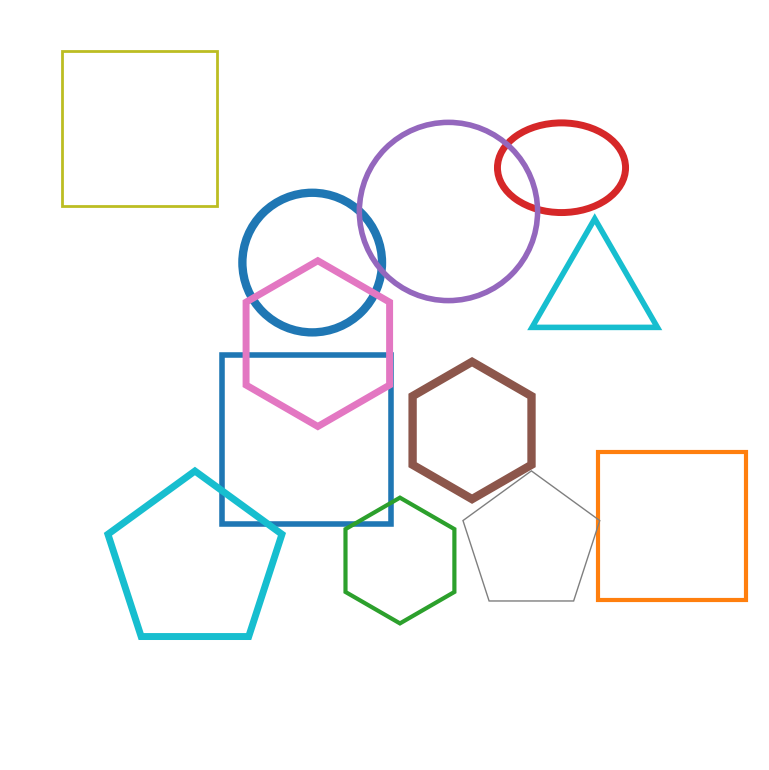[{"shape": "square", "thickness": 2, "radius": 0.55, "center": [0.398, 0.429]}, {"shape": "circle", "thickness": 3, "radius": 0.45, "center": [0.405, 0.659]}, {"shape": "square", "thickness": 1.5, "radius": 0.48, "center": [0.873, 0.316]}, {"shape": "hexagon", "thickness": 1.5, "radius": 0.41, "center": [0.519, 0.272]}, {"shape": "oval", "thickness": 2.5, "radius": 0.42, "center": [0.729, 0.782]}, {"shape": "circle", "thickness": 2, "radius": 0.58, "center": [0.582, 0.725]}, {"shape": "hexagon", "thickness": 3, "radius": 0.45, "center": [0.613, 0.441]}, {"shape": "hexagon", "thickness": 2.5, "radius": 0.54, "center": [0.413, 0.554]}, {"shape": "pentagon", "thickness": 0.5, "radius": 0.47, "center": [0.69, 0.295]}, {"shape": "square", "thickness": 1, "radius": 0.5, "center": [0.181, 0.833]}, {"shape": "pentagon", "thickness": 2.5, "radius": 0.59, "center": [0.253, 0.269]}, {"shape": "triangle", "thickness": 2, "radius": 0.47, "center": [0.772, 0.622]}]